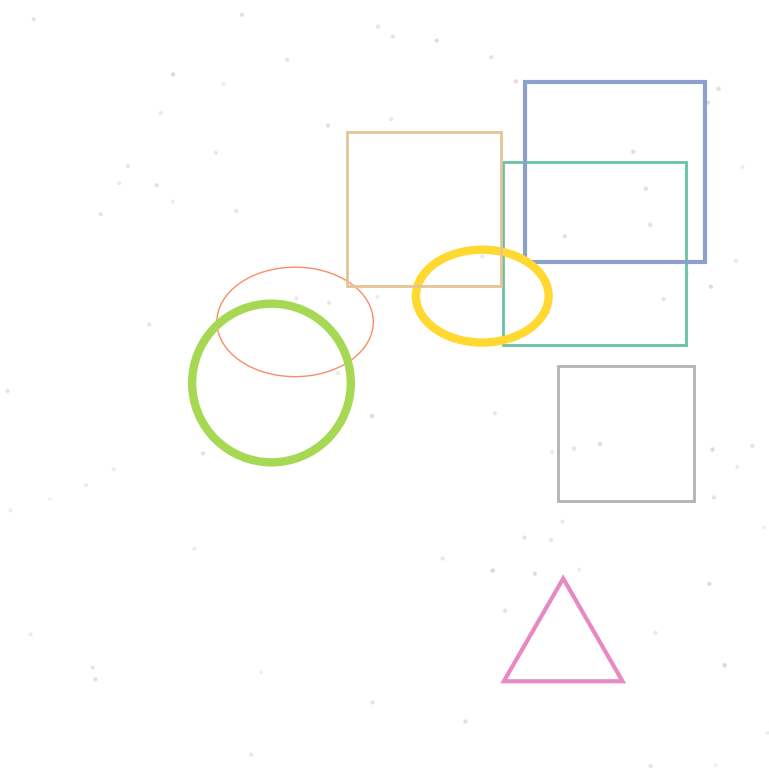[{"shape": "square", "thickness": 1, "radius": 0.6, "center": [0.772, 0.671]}, {"shape": "oval", "thickness": 0.5, "radius": 0.51, "center": [0.383, 0.582]}, {"shape": "square", "thickness": 1.5, "radius": 0.59, "center": [0.799, 0.776]}, {"shape": "triangle", "thickness": 1.5, "radius": 0.44, "center": [0.731, 0.16]}, {"shape": "circle", "thickness": 3, "radius": 0.52, "center": [0.353, 0.503]}, {"shape": "oval", "thickness": 3, "radius": 0.43, "center": [0.626, 0.615]}, {"shape": "square", "thickness": 1, "radius": 0.5, "center": [0.551, 0.729]}, {"shape": "square", "thickness": 1, "radius": 0.44, "center": [0.813, 0.437]}]